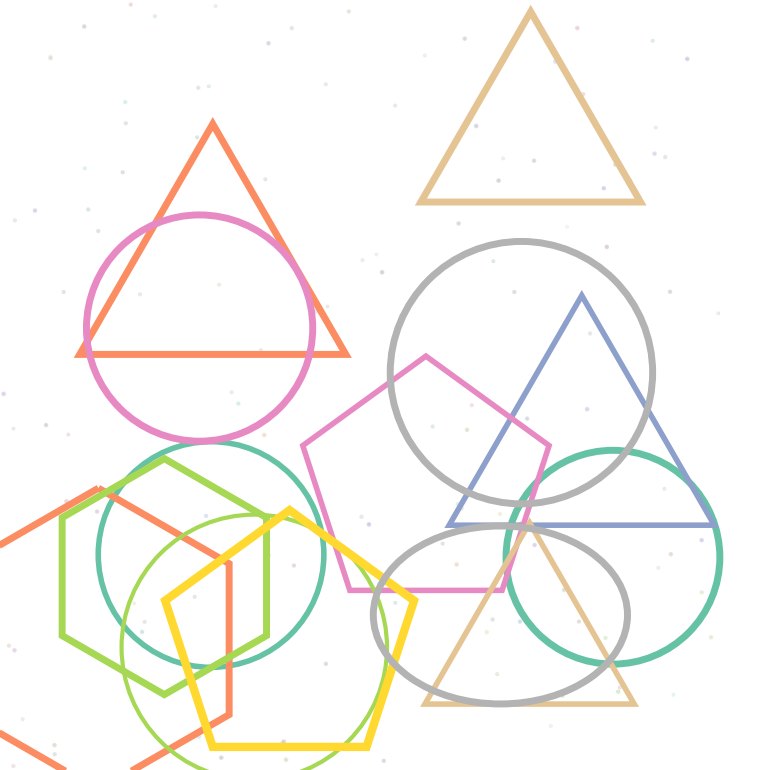[{"shape": "circle", "thickness": 2.5, "radius": 0.69, "center": [0.796, 0.276]}, {"shape": "circle", "thickness": 2, "radius": 0.73, "center": [0.274, 0.28]}, {"shape": "hexagon", "thickness": 2.5, "radius": 0.98, "center": [0.128, 0.17]}, {"shape": "triangle", "thickness": 2.5, "radius": 1.0, "center": [0.276, 0.639]}, {"shape": "triangle", "thickness": 2, "radius": 0.99, "center": [0.756, 0.417]}, {"shape": "pentagon", "thickness": 2, "radius": 0.84, "center": [0.553, 0.369]}, {"shape": "circle", "thickness": 2.5, "radius": 0.73, "center": [0.259, 0.574]}, {"shape": "circle", "thickness": 1.5, "radius": 0.86, "center": [0.33, 0.159]}, {"shape": "hexagon", "thickness": 2.5, "radius": 0.77, "center": [0.213, 0.251]}, {"shape": "pentagon", "thickness": 3, "radius": 0.85, "center": [0.376, 0.167]}, {"shape": "triangle", "thickness": 2, "radius": 0.78, "center": [0.688, 0.164]}, {"shape": "triangle", "thickness": 2.5, "radius": 0.82, "center": [0.689, 0.82]}, {"shape": "oval", "thickness": 2.5, "radius": 0.83, "center": [0.65, 0.201]}, {"shape": "circle", "thickness": 2.5, "radius": 0.85, "center": [0.677, 0.516]}]